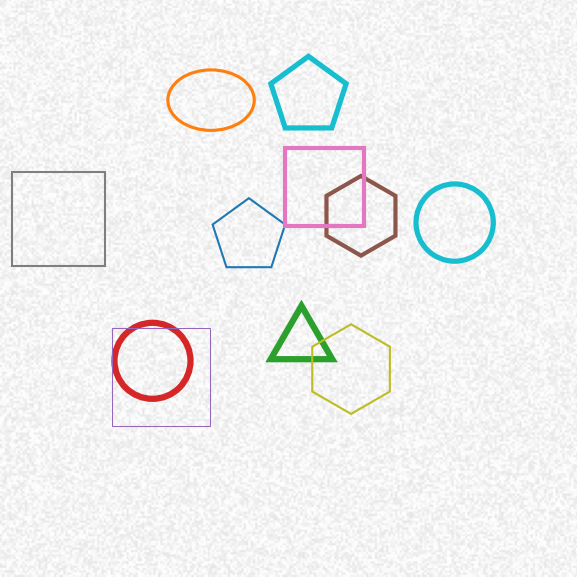[{"shape": "pentagon", "thickness": 1, "radius": 0.33, "center": [0.431, 0.59]}, {"shape": "oval", "thickness": 1.5, "radius": 0.37, "center": [0.365, 0.826]}, {"shape": "triangle", "thickness": 3, "radius": 0.31, "center": [0.522, 0.408]}, {"shape": "circle", "thickness": 3, "radius": 0.33, "center": [0.264, 0.374]}, {"shape": "square", "thickness": 0.5, "radius": 0.42, "center": [0.279, 0.347]}, {"shape": "hexagon", "thickness": 2, "radius": 0.34, "center": [0.625, 0.625]}, {"shape": "square", "thickness": 2, "radius": 0.34, "center": [0.562, 0.675]}, {"shape": "square", "thickness": 1, "radius": 0.4, "center": [0.102, 0.62]}, {"shape": "hexagon", "thickness": 1, "radius": 0.39, "center": [0.608, 0.36]}, {"shape": "circle", "thickness": 2.5, "radius": 0.33, "center": [0.787, 0.614]}, {"shape": "pentagon", "thickness": 2.5, "radius": 0.34, "center": [0.534, 0.833]}]